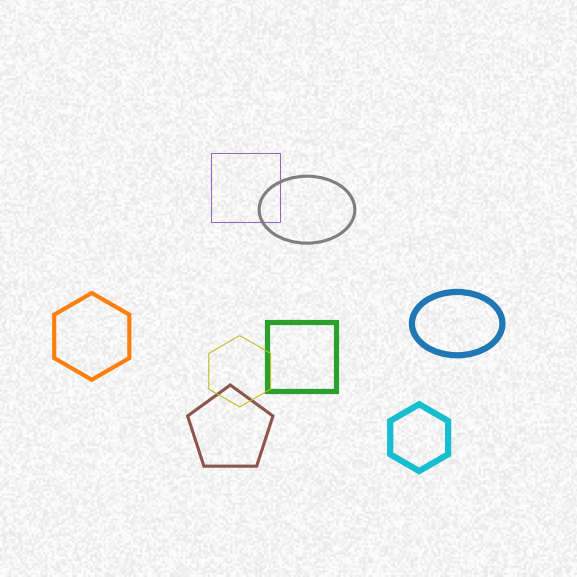[{"shape": "oval", "thickness": 3, "radius": 0.39, "center": [0.792, 0.439]}, {"shape": "hexagon", "thickness": 2, "radius": 0.38, "center": [0.159, 0.417]}, {"shape": "square", "thickness": 2.5, "radius": 0.3, "center": [0.522, 0.381]}, {"shape": "square", "thickness": 0.5, "radius": 0.3, "center": [0.425, 0.674]}, {"shape": "pentagon", "thickness": 1.5, "radius": 0.39, "center": [0.399, 0.255]}, {"shape": "oval", "thickness": 1.5, "radius": 0.41, "center": [0.532, 0.636]}, {"shape": "hexagon", "thickness": 0.5, "radius": 0.31, "center": [0.415, 0.356]}, {"shape": "hexagon", "thickness": 3, "radius": 0.29, "center": [0.726, 0.241]}]